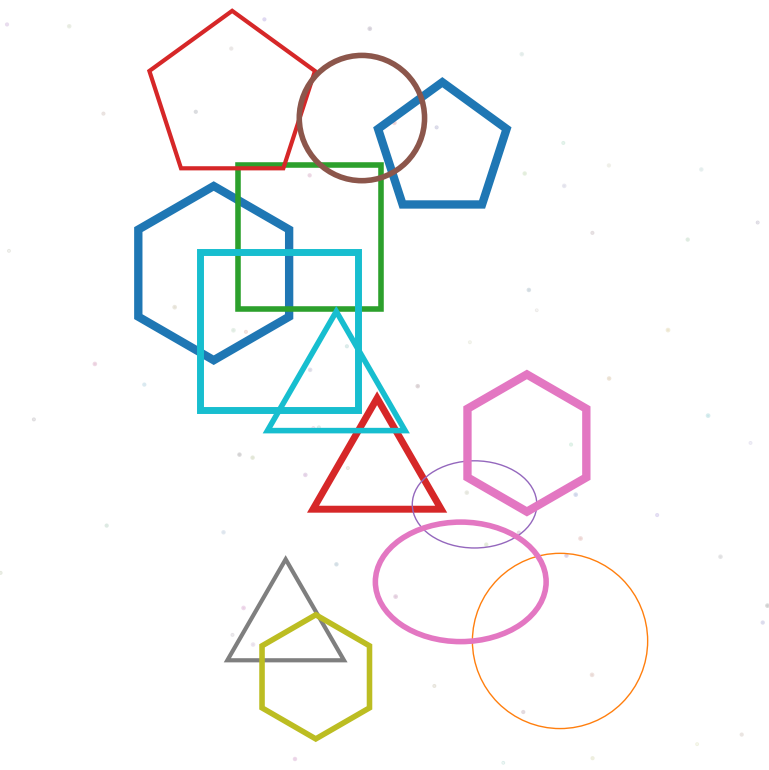[{"shape": "hexagon", "thickness": 3, "radius": 0.57, "center": [0.278, 0.645]}, {"shape": "pentagon", "thickness": 3, "radius": 0.44, "center": [0.574, 0.805]}, {"shape": "circle", "thickness": 0.5, "radius": 0.57, "center": [0.727, 0.168]}, {"shape": "square", "thickness": 2, "radius": 0.47, "center": [0.402, 0.692]}, {"shape": "pentagon", "thickness": 1.5, "radius": 0.57, "center": [0.302, 0.873]}, {"shape": "triangle", "thickness": 2.5, "radius": 0.48, "center": [0.49, 0.387]}, {"shape": "oval", "thickness": 0.5, "radius": 0.4, "center": [0.616, 0.345]}, {"shape": "circle", "thickness": 2, "radius": 0.41, "center": [0.47, 0.847]}, {"shape": "hexagon", "thickness": 3, "radius": 0.45, "center": [0.684, 0.425]}, {"shape": "oval", "thickness": 2, "radius": 0.55, "center": [0.598, 0.244]}, {"shape": "triangle", "thickness": 1.5, "radius": 0.44, "center": [0.371, 0.186]}, {"shape": "hexagon", "thickness": 2, "radius": 0.4, "center": [0.41, 0.121]}, {"shape": "square", "thickness": 2.5, "radius": 0.51, "center": [0.363, 0.57]}, {"shape": "triangle", "thickness": 2, "radius": 0.52, "center": [0.437, 0.492]}]